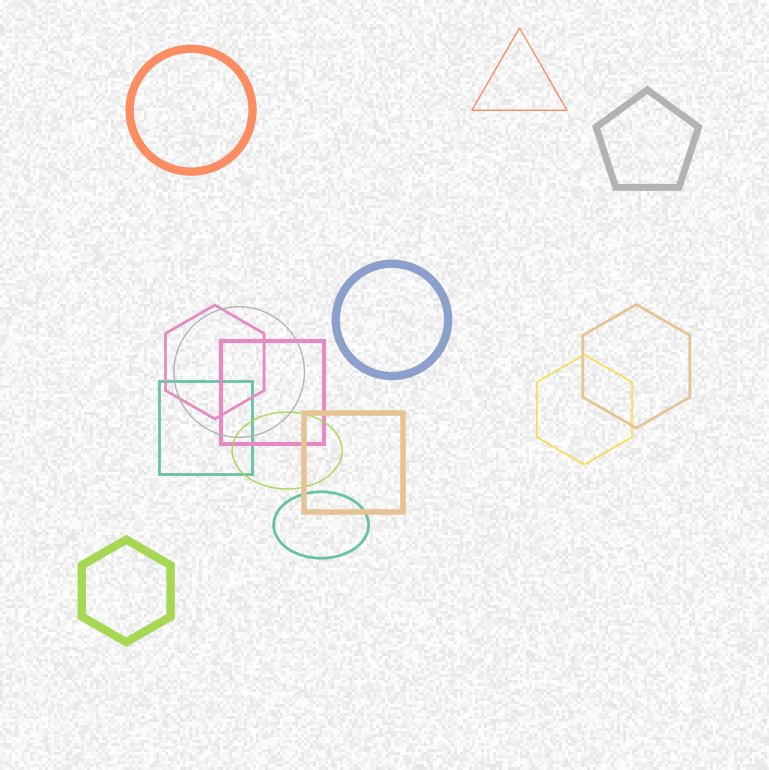[{"shape": "square", "thickness": 1, "radius": 0.3, "center": [0.267, 0.445]}, {"shape": "oval", "thickness": 1, "radius": 0.31, "center": [0.417, 0.318]}, {"shape": "triangle", "thickness": 0.5, "radius": 0.36, "center": [0.675, 0.892]}, {"shape": "circle", "thickness": 3, "radius": 0.4, "center": [0.248, 0.857]}, {"shape": "circle", "thickness": 3, "radius": 0.36, "center": [0.509, 0.585]}, {"shape": "hexagon", "thickness": 1, "radius": 0.37, "center": [0.279, 0.53]}, {"shape": "square", "thickness": 1.5, "radius": 0.33, "center": [0.354, 0.49]}, {"shape": "oval", "thickness": 0.5, "radius": 0.36, "center": [0.373, 0.415]}, {"shape": "hexagon", "thickness": 3, "radius": 0.33, "center": [0.164, 0.233]}, {"shape": "hexagon", "thickness": 0.5, "radius": 0.36, "center": [0.759, 0.468]}, {"shape": "hexagon", "thickness": 1, "radius": 0.4, "center": [0.826, 0.524]}, {"shape": "square", "thickness": 2, "radius": 0.32, "center": [0.459, 0.399]}, {"shape": "pentagon", "thickness": 2.5, "radius": 0.35, "center": [0.841, 0.813]}, {"shape": "circle", "thickness": 0.5, "radius": 0.42, "center": [0.311, 0.517]}]